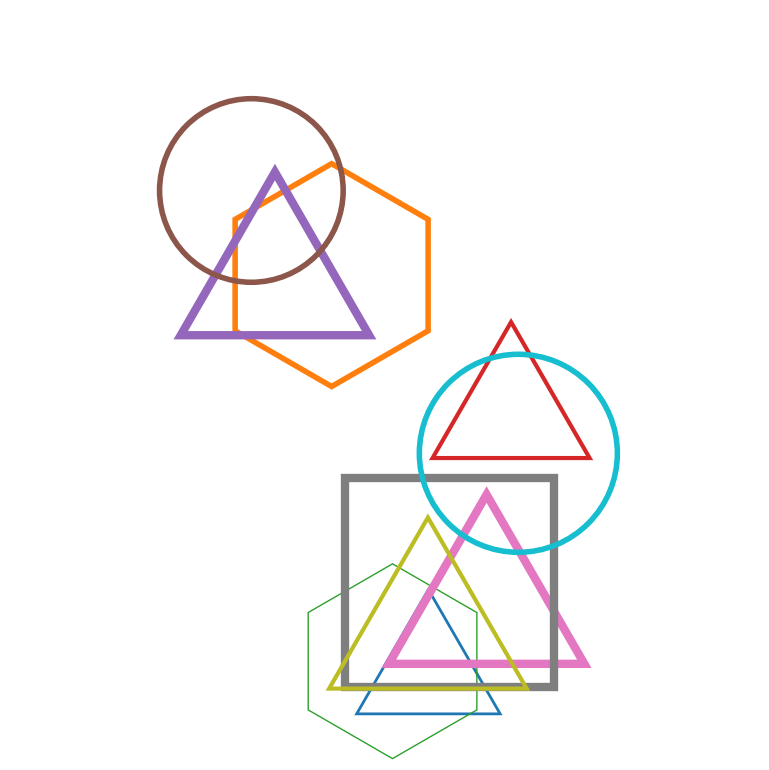[{"shape": "triangle", "thickness": 1, "radius": 0.54, "center": [0.556, 0.127]}, {"shape": "hexagon", "thickness": 2, "radius": 0.72, "center": [0.431, 0.643]}, {"shape": "hexagon", "thickness": 0.5, "radius": 0.63, "center": [0.51, 0.141]}, {"shape": "triangle", "thickness": 1.5, "radius": 0.59, "center": [0.664, 0.464]}, {"shape": "triangle", "thickness": 3, "radius": 0.71, "center": [0.357, 0.635]}, {"shape": "circle", "thickness": 2, "radius": 0.6, "center": [0.326, 0.753]}, {"shape": "triangle", "thickness": 3, "radius": 0.73, "center": [0.632, 0.211]}, {"shape": "square", "thickness": 3, "radius": 0.68, "center": [0.584, 0.244]}, {"shape": "triangle", "thickness": 1.5, "radius": 0.74, "center": [0.556, 0.18]}, {"shape": "circle", "thickness": 2, "radius": 0.64, "center": [0.673, 0.411]}]